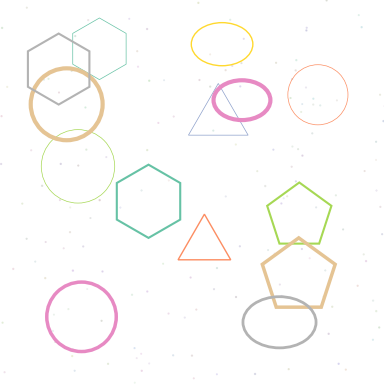[{"shape": "hexagon", "thickness": 1.5, "radius": 0.48, "center": [0.386, 0.477]}, {"shape": "hexagon", "thickness": 0.5, "radius": 0.4, "center": [0.258, 0.873]}, {"shape": "circle", "thickness": 0.5, "radius": 0.39, "center": [0.826, 0.754]}, {"shape": "triangle", "thickness": 1, "radius": 0.39, "center": [0.531, 0.365]}, {"shape": "triangle", "thickness": 0.5, "radius": 0.45, "center": [0.567, 0.694]}, {"shape": "oval", "thickness": 3, "radius": 0.37, "center": [0.628, 0.74]}, {"shape": "circle", "thickness": 2.5, "radius": 0.45, "center": [0.212, 0.177]}, {"shape": "pentagon", "thickness": 1.5, "radius": 0.44, "center": [0.777, 0.438]}, {"shape": "circle", "thickness": 0.5, "radius": 0.48, "center": [0.203, 0.568]}, {"shape": "oval", "thickness": 1, "radius": 0.4, "center": [0.577, 0.885]}, {"shape": "circle", "thickness": 3, "radius": 0.47, "center": [0.173, 0.729]}, {"shape": "pentagon", "thickness": 2.5, "radius": 0.5, "center": [0.776, 0.283]}, {"shape": "hexagon", "thickness": 1.5, "radius": 0.46, "center": [0.152, 0.821]}, {"shape": "oval", "thickness": 2, "radius": 0.47, "center": [0.726, 0.163]}]